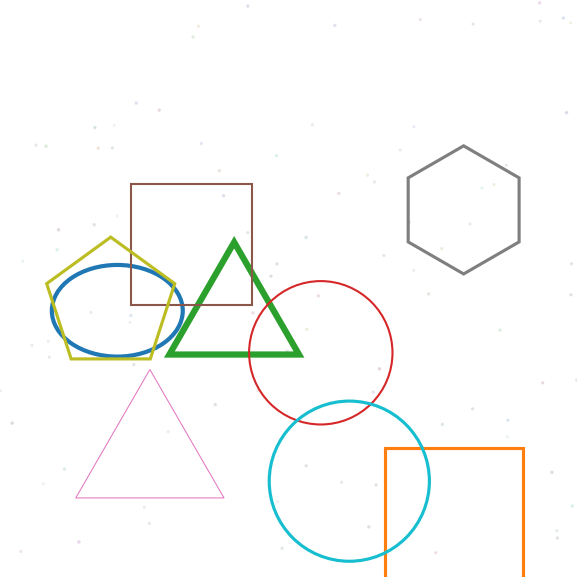[{"shape": "oval", "thickness": 2, "radius": 0.57, "center": [0.203, 0.461]}, {"shape": "square", "thickness": 1.5, "radius": 0.6, "center": [0.787, 0.103]}, {"shape": "triangle", "thickness": 3, "radius": 0.65, "center": [0.405, 0.45]}, {"shape": "circle", "thickness": 1, "radius": 0.62, "center": [0.555, 0.388]}, {"shape": "square", "thickness": 1, "radius": 0.52, "center": [0.332, 0.576]}, {"shape": "triangle", "thickness": 0.5, "radius": 0.74, "center": [0.26, 0.211]}, {"shape": "hexagon", "thickness": 1.5, "radius": 0.55, "center": [0.803, 0.636]}, {"shape": "pentagon", "thickness": 1.5, "radius": 0.58, "center": [0.192, 0.472]}, {"shape": "circle", "thickness": 1.5, "radius": 0.69, "center": [0.605, 0.166]}]